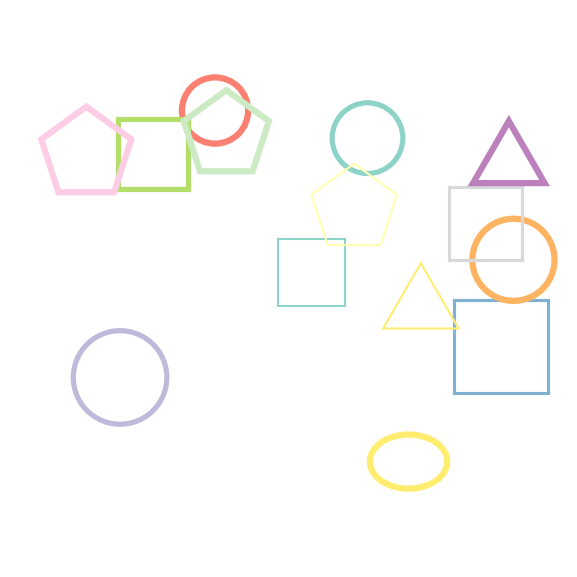[{"shape": "square", "thickness": 1, "radius": 0.29, "center": [0.539, 0.527]}, {"shape": "circle", "thickness": 2.5, "radius": 0.31, "center": [0.636, 0.76]}, {"shape": "pentagon", "thickness": 1, "radius": 0.39, "center": [0.613, 0.638]}, {"shape": "circle", "thickness": 2.5, "radius": 0.4, "center": [0.208, 0.346]}, {"shape": "circle", "thickness": 3, "radius": 0.29, "center": [0.372, 0.808]}, {"shape": "square", "thickness": 1.5, "radius": 0.4, "center": [0.867, 0.399]}, {"shape": "circle", "thickness": 3, "radius": 0.36, "center": [0.889, 0.549]}, {"shape": "square", "thickness": 2.5, "radius": 0.3, "center": [0.265, 0.733]}, {"shape": "pentagon", "thickness": 3, "radius": 0.41, "center": [0.149, 0.733]}, {"shape": "square", "thickness": 1.5, "radius": 0.32, "center": [0.84, 0.612]}, {"shape": "triangle", "thickness": 3, "radius": 0.36, "center": [0.881, 0.718]}, {"shape": "pentagon", "thickness": 3, "radius": 0.39, "center": [0.392, 0.765]}, {"shape": "oval", "thickness": 3, "radius": 0.33, "center": [0.707, 0.2]}, {"shape": "triangle", "thickness": 1, "radius": 0.38, "center": [0.729, 0.468]}]